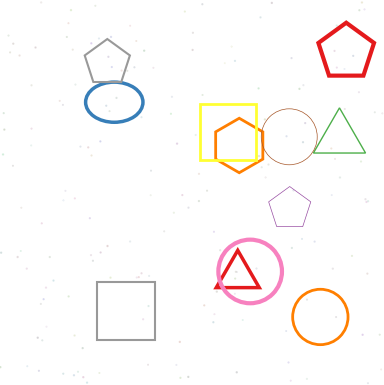[{"shape": "triangle", "thickness": 2.5, "radius": 0.32, "center": [0.618, 0.285]}, {"shape": "pentagon", "thickness": 3, "radius": 0.38, "center": [0.899, 0.865]}, {"shape": "oval", "thickness": 2.5, "radius": 0.37, "center": [0.297, 0.735]}, {"shape": "triangle", "thickness": 1, "radius": 0.39, "center": [0.882, 0.642]}, {"shape": "pentagon", "thickness": 0.5, "radius": 0.29, "center": [0.752, 0.458]}, {"shape": "hexagon", "thickness": 2, "radius": 0.35, "center": [0.621, 0.622]}, {"shape": "circle", "thickness": 2, "radius": 0.36, "center": [0.832, 0.177]}, {"shape": "square", "thickness": 2, "radius": 0.36, "center": [0.593, 0.657]}, {"shape": "circle", "thickness": 0.5, "radius": 0.36, "center": [0.751, 0.645]}, {"shape": "circle", "thickness": 3, "radius": 0.41, "center": [0.65, 0.295]}, {"shape": "pentagon", "thickness": 1.5, "radius": 0.31, "center": [0.279, 0.837]}, {"shape": "square", "thickness": 1.5, "radius": 0.38, "center": [0.328, 0.192]}]